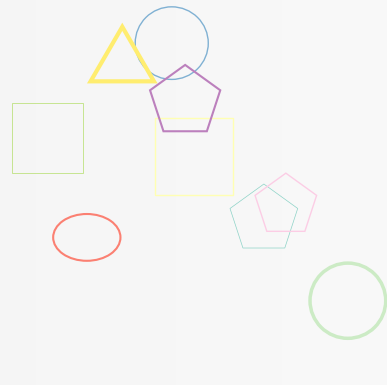[{"shape": "pentagon", "thickness": 0.5, "radius": 0.46, "center": [0.681, 0.43]}, {"shape": "square", "thickness": 1, "radius": 0.5, "center": [0.501, 0.594]}, {"shape": "oval", "thickness": 1.5, "radius": 0.43, "center": [0.224, 0.383]}, {"shape": "circle", "thickness": 1, "radius": 0.47, "center": [0.443, 0.888]}, {"shape": "square", "thickness": 0.5, "radius": 0.46, "center": [0.123, 0.641]}, {"shape": "pentagon", "thickness": 1, "radius": 0.42, "center": [0.738, 0.467]}, {"shape": "pentagon", "thickness": 1.5, "radius": 0.48, "center": [0.478, 0.736]}, {"shape": "circle", "thickness": 2.5, "radius": 0.49, "center": [0.898, 0.219]}, {"shape": "triangle", "thickness": 3, "radius": 0.47, "center": [0.316, 0.836]}]